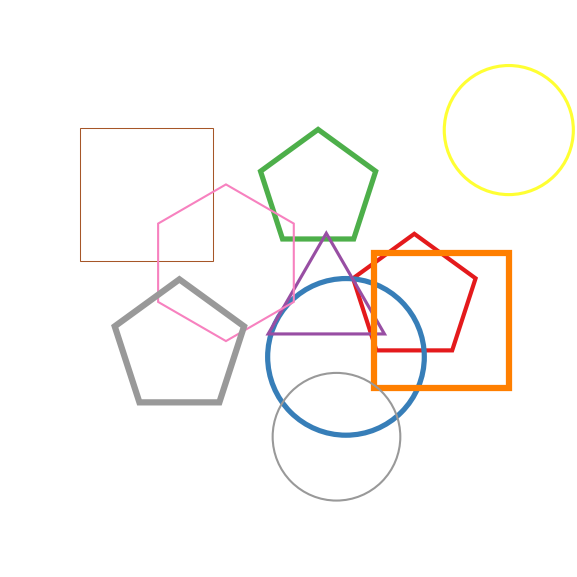[{"shape": "pentagon", "thickness": 2, "radius": 0.56, "center": [0.717, 0.483]}, {"shape": "circle", "thickness": 2.5, "radius": 0.68, "center": [0.599, 0.381]}, {"shape": "pentagon", "thickness": 2.5, "radius": 0.52, "center": [0.551, 0.67]}, {"shape": "triangle", "thickness": 1.5, "radius": 0.58, "center": [0.565, 0.479]}, {"shape": "square", "thickness": 3, "radius": 0.58, "center": [0.765, 0.445]}, {"shape": "circle", "thickness": 1.5, "radius": 0.56, "center": [0.881, 0.774]}, {"shape": "square", "thickness": 0.5, "radius": 0.58, "center": [0.253, 0.663]}, {"shape": "hexagon", "thickness": 1, "radius": 0.68, "center": [0.391, 0.544]}, {"shape": "pentagon", "thickness": 3, "radius": 0.59, "center": [0.311, 0.398]}, {"shape": "circle", "thickness": 1, "radius": 0.55, "center": [0.583, 0.243]}]